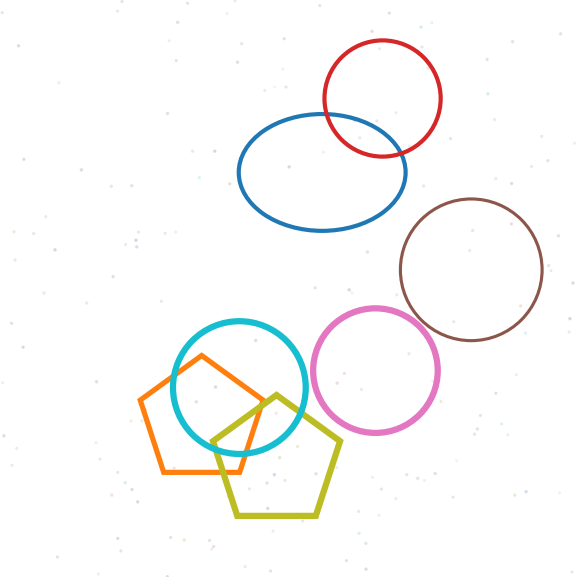[{"shape": "oval", "thickness": 2, "radius": 0.72, "center": [0.558, 0.701]}, {"shape": "pentagon", "thickness": 2.5, "radius": 0.56, "center": [0.349, 0.272]}, {"shape": "circle", "thickness": 2, "radius": 0.5, "center": [0.662, 0.829]}, {"shape": "circle", "thickness": 1.5, "radius": 0.61, "center": [0.816, 0.532]}, {"shape": "circle", "thickness": 3, "radius": 0.54, "center": [0.65, 0.357]}, {"shape": "pentagon", "thickness": 3, "radius": 0.58, "center": [0.479, 0.199]}, {"shape": "circle", "thickness": 3, "radius": 0.57, "center": [0.414, 0.328]}]